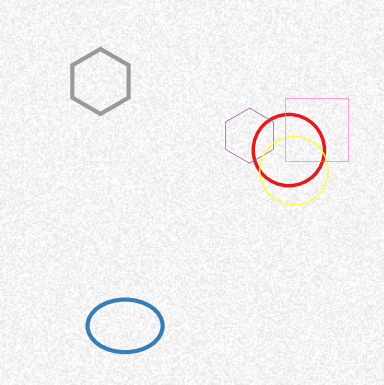[{"shape": "circle", "thickness": 2.5, "radius": 0.46, "center": [0.75, 0.61]}, {"shape": "oval", "thickness": 3, "radius": 0.49, "center": [0.325, 0.154]}, {"shape": "hexagon", "thickness": 0.5, "radius": 0.36, "center": [0.648, 0.648]}, {"shape": "circle", "thickness": 1, "radius": 0.44, "center": [0.764, 0.557]}, {"shape": "square", "thickness": 0.5, "radius": 0.41, "center": [0.822, 0.663]}, {"shape": "hexagon", "thickness": 3, "radius": 0.42, "center": [0.261, 0.788]}]